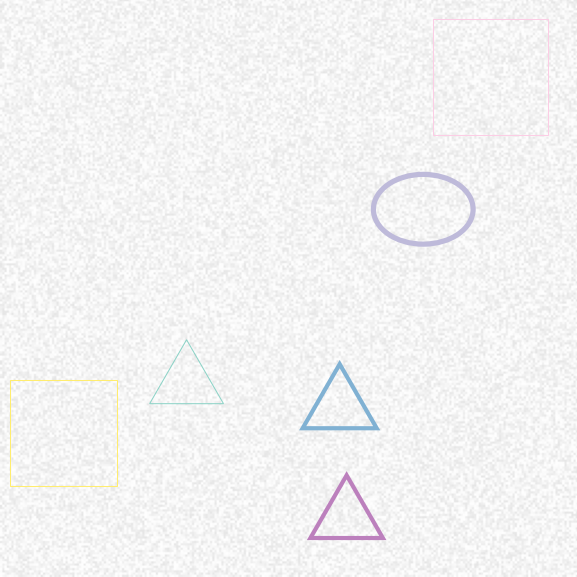[{"shape": "triangle", "thickness": 0.5, "radius": 0.37, "center": [0.323, 0.337]}, {"shape": "oval", "thickness": 2.5, "radius": 0.43, "center": [0.733, 0.637]}, {"shape": "triangle", "thickness": 2, "radius": 0.37, "center": [0.588, 0.295]}, {"shape": "square", "thickness": 0.5, "radius": 0.5, "center": [0.849, 0.866]}, {"shape": "triangle", "thickness": 2, "radius": 0.36, "center": [0.6, 0.104]}, {"shape": "square", "thickness": 0.5, "radius": 0.46, "center": [0.11, 0.249]}]